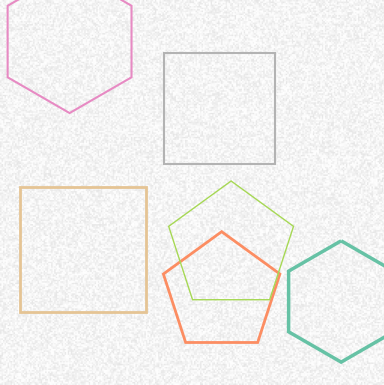[{"shape": "hexagon", "thickness": 2.5, "radius": 0.79, "center": [0.886, 0.217]}, {"shape": "pentagon", "thickness": 2, "radius": 0.8, "center": [0.576, 0.239]}, {"shape": "hexagon", "thickness": 1.5, "radius": 0.93, "center": [0.181, 0.892]}, {"shape": "pentagon", "thickness": 1, "radius": 0.85, "center": [0.6, 0.359]}, {"shape": "square", "thickness": 2, "radius": 0.81, "center": [0.216, 0.352]}, {"shape": "square", "thickness": 1.5, "radius": 0.72, "center": [0.57, 0.719]}]